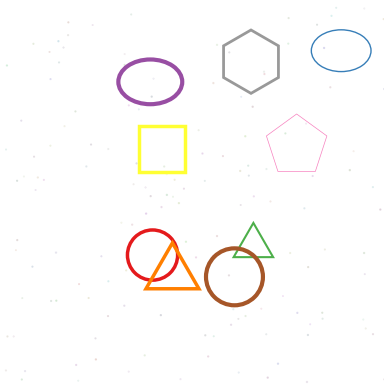[{"shape": "circle", "thickness": 2.5, "radius": 0.33, "center": [0.396, 0.337]}, {"shape": "oval", "thickness": 1, "radius": 0.39, "center": [0.886, 0.868]}, {"shape": "triangle", "thickness": 1.5, "radius": 0.3, "center": [0.658, 0.362]}, {"shape": "oval", "thickness": 3, "radius": 0.41, "center": [0.39, 0.787]}, {"shape": "triangle", "thickness": 2.5, "radius": 0.4, "center": [0.448, 0.29]}, {"shape": "square", "thickness": 2.5, "radius": 0.3, "center": [0.42, 0.613]}, {"shape": "circle", "thickness": 3, "radius": 0.37, "center": [0.609, 0.281]}, {"shape": "pentagon", "thickness": 0.5, "radius": 0.41, "center": [0.771, 0.621]}, {"shape": "hexagon", "thickness": 2, "radius": 0.41, "center": [0.652, 0.84]}]